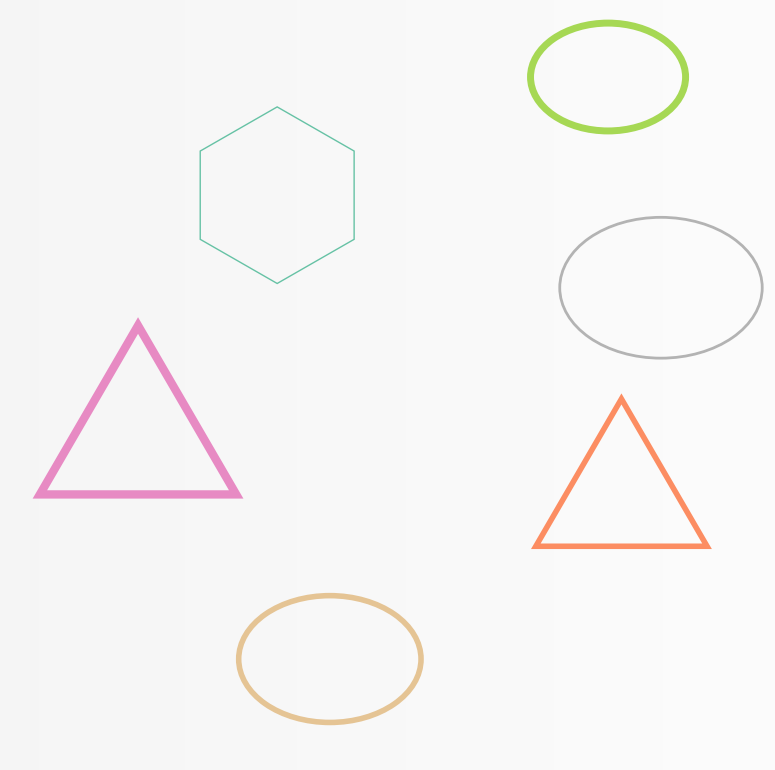[{"shape": "hexagon", "thickness": 0.5, "radius": 0.57, "center": [0.358, 0.747]}, {"shape": "triangle", "thickness": 2, "radius": 0.64, "center": [0.802, 0.354]}, {"shape": "triangle", "thickness": 3, "radius": 0.73, "center": [0.178, 0.431]}, {"shape": "oval", "thickness": 2.5, "radius": 0.5, "center": [0.785, 0.9]}, {"shape": "oval", "thickness": 2, "radius": 0.59, "center": [0.426, 0.144]}, {"shape": "oval", "thickness": 1, "radius": 0.65, "center": [0.853, 0.626]}]